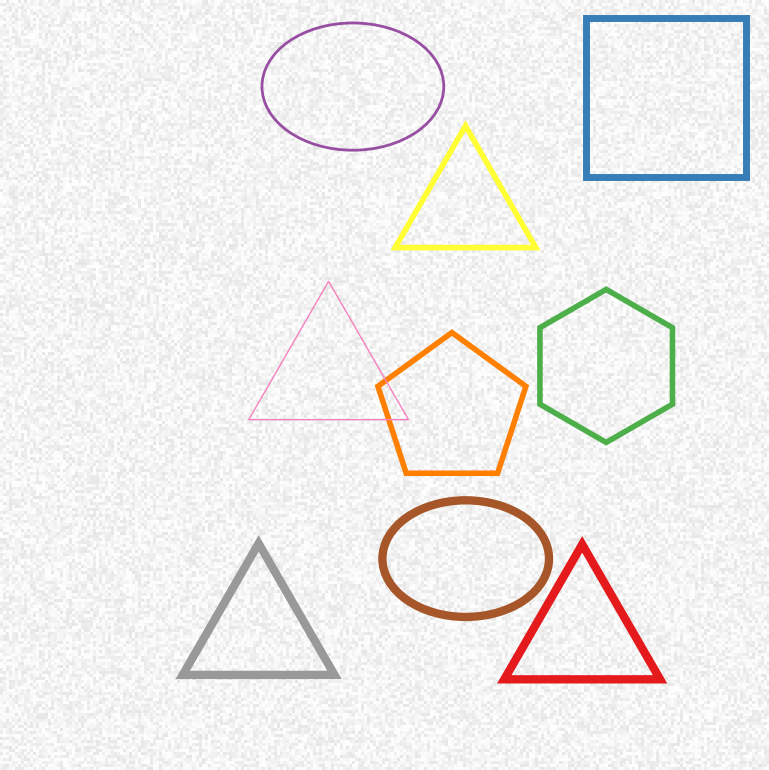[{"shape": "triangle", "thickness": 3, "radius": 0.58, "center": [0.756, 0.176]}, {"shape": "square", "thickness": 2.5, "radius": 0.52, "center": [0.865, 0.873]}, {"shape": "hexagon", "thickness": 2, "radius": 0.5, "center": [0.787, 0.525]}, {"shape": "oval", "thickness": 1, "radius": 0.59, "center": [0.458, 0.888]}, {"shape": "pentagon", "thickness": 2, "radius": 0.51, "center": [0.587, 0.467]}, {"shape": "triangle", "thickness": 2, "radius": 0.53, "center": [0.605, 0.731]}, {"shape": "oval", "thickness": 3, "radius": 0.54, "center": [0.605, 0.275]}, {"shape": "triangle", "thickness": 0.5, "radius": 0.6, "center": [0.427, 0.515]}, {"shape": "triangle", "thickness": 3, "radius": 0.57, "center": [0.336, 0.18]}]